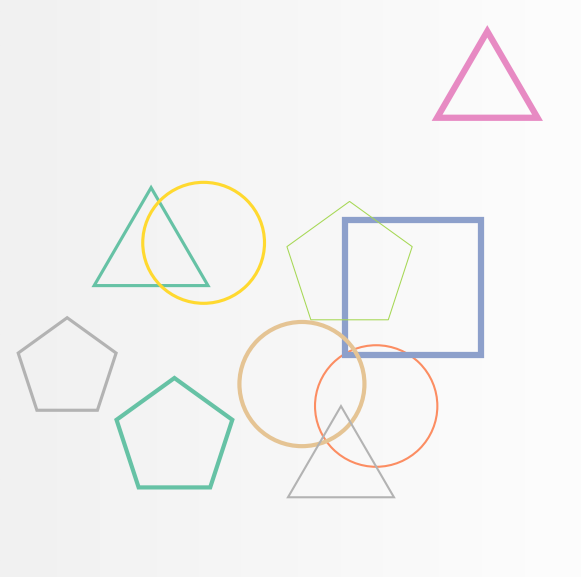[{"shape": "triangle", "thickness": 1.5, "radius": 0.57, "center": [0.26, 0.561]}, {"shape": "pentagon", "thickness": 2, "radius": 0.52, "center": [0.3, 0.24]}, {"shape": "circle", "thickness": 1, "radius": 0.53, "center": [0.647, 0.296]}, {"shape": "square", "thickness": 3, "radius": 0.59, "center": [0.711, 0.502]}, {"shape": "triangle", "thickness": 3, "radius": 0.5, "center": [0.838, 0.845]}, {"shape": "pentagon", "thickness": 0.5, "radius": 0.57, "center": [0.601, 0.537]}, {"shape": "circle", "thickness": 1.5, "radius": 0.52, "center": [0.35, 0.579]}, {"shape": "circle", "thickness": 2, "radius": 0.54, "center": [0.519, 0.334]}, {"shape": "triangle", "thickness": 1, "radius": 0.53, "center": [0.587, 0.191]}, {"shape": "pentagon", "thickness": 1.5, "radius": 0.44, "center": [0.116, 0.36]}]